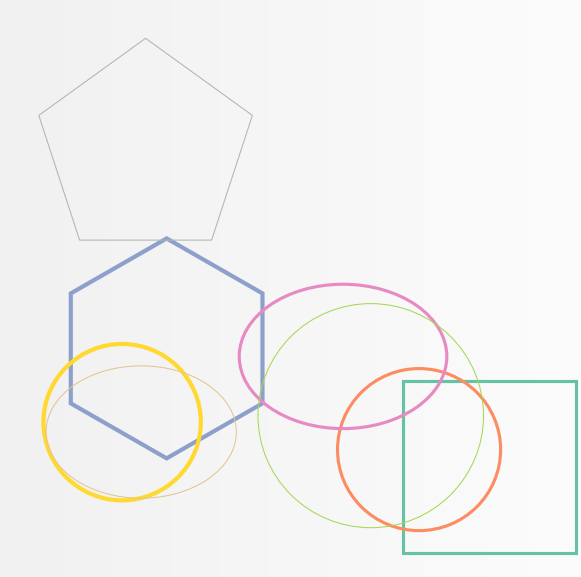[{"shape": "square", "thickness": 1.5, "radius": 0.74, "center": [0.842, 0.19]}, {"shape": "circle", "thickness": 1.5, "radius": 0.7, "center": [0.721, 0.221]}, {"shape": "hexagon", "thickness": 2, "radius": 0.95, "center": [0.287, 0.396]}, {"shape": "oval", "thickness": 1.5, "radius": 0.89, "center": [0.59, 0.382]}, {"shape": "circle", "thickness": 0.5, "radius": 0.97, "center": [0.638, 0.279]}, {"shape": "circle", "thickness": 2, "radius": 0.68, "center": [0.21, 0.268]}, {"shape": "oval", "thickness": 0.5, "radius": 0.82, "center": [0.243, 0.251]}, {"shape": "pentagon", "thickness": 0.5, "radius": 0.97, "center": [0.25, 0.74]}]